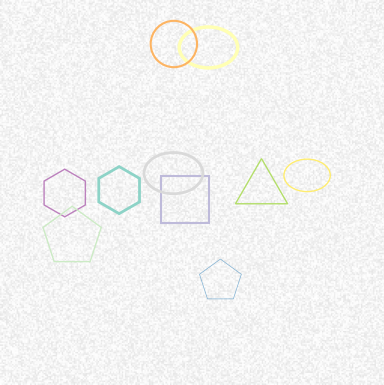[{"shape": "hexagon", "thickness": 2, "radius": 0.31, "center": [0.309, 0.506]}, {"shape": "oval", "thickness": 2.5, "radius": 0.38, "center": [0.541, 0.877]}, {"shape": "square", "thickness": 1.5, "radius": 0.31, "center": [0.481, 0.482]}, {"shape": "pentagon", "thickness": 0.5, "radius": 0.29, "center": [0.573, 0.27]}, {"shape": "circle", "thickness": 1.5, "radius": 0.3, "center": [0.452, 0.886]}, {"shape": "triangle", "thickness": 1, "radius": 0.39, "center": [0.679, 0.51]}, {"shape": "oval", "thickness": 2, "radius": 0.38, "center": [0.45, 0.55]}, {"shape": "hexagon", "thickness": 1, "radius": 0.31, "center": [0.168, 0.499]}, {"shape": "pentagon", "thickness": 1, "radius": 0.4, "center": [0.187, 0.385]}, {"shape": "oval", "thickness": 1, "radius": 0.3, "center": [0.798, 0.544]}]